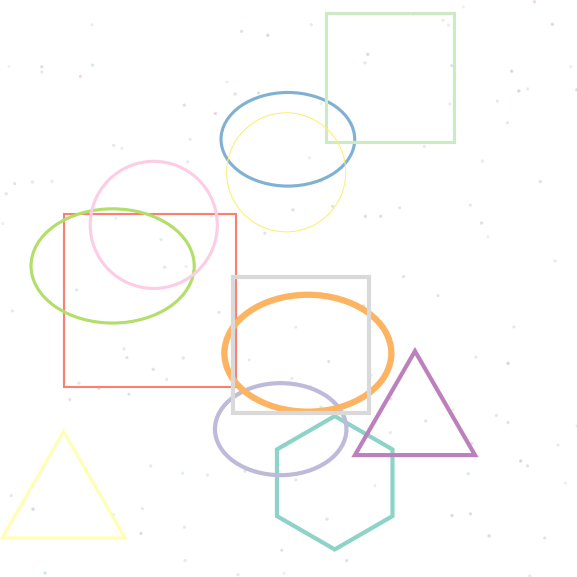[{"shape": "hexagon", "thickness": 2, "radius": 0.58, "center": [0.58, 0.163]}, {"shape": "triangle", "thickness": 1.5, "radius": 0.61, "center": [0.11, 0.129]}, {"shape": "oval", "thickness": 2, "radius": 0.57, "center": [0.486, 0.256]}, {"shape": "square", "thickness": 1, "radius": 0.75, "center": [0.26, 0.479]}, {"shape": "oval", "thickness": 1.5, "radius": 0.58, "center": [0.498, 0.758]}, {"shape": "oval", "thickness": 3, "radius": 0.72, "center": [0.533, 0.388]}, {"shape": "oval", "thickness": 1.5, "radius": 0.71, "center": [0.195, 0.539]}, {"shape": "circle", "thickness": 1.5, "radius": 0.55, "center": [0.266, 0.61]}, {"shape": "square", "thickness": 2, "radius": 0.59, "center": [0.521, 0.402]}, {"shape": "triangle", "thickness": 2, "radius": 0.6, "center": [0.719, 0.271]}, {"shape": "square", "thickness": 1.5, "radius": 0.56, "center": [0.675, 0.865]}, {"shape": "circle", "thickness": 0.5, "radius": 0.52, "center": [0.496, 0.701]}]